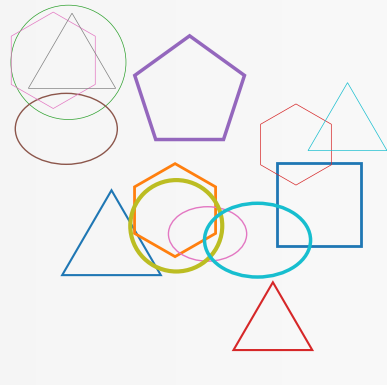[{"shape": "square", "thickness": 2, "radius": 0.54, "center": [0.823, 0.468]}, {"shape": "triangle", "thickness": 1.5, "radius": 0.73, "center": [0.288, 0.359]}, {"shape": "hexagon", "thickness": 2, "radius": 0.6, "center": [0.452, 0.454]}, {"shape": "circle", "thickness": 0.5, "radius": 0.74, "center": [0.177, 0.838]}, {"shape": "triangle", "thickness": 1.5, "radius": 0.59, "center": [0.704, 0.149]}, {"shape": "hexagon", "thickness": 0.5, "radius": 0.53, "center": [0.764, 0.625]}, {"shape": "pentagon", "thickness": 2.5, "radius": 0.74, "center": [0.489, 0.758]}, {"shape": "oval", "thickness": 1, "radius": 0.66, "center": [0.171, 0.665]}, {"shape": "hexagon", "thickness": 0.5, "radius": 0.63, "center": [0.137, 0.843]}, {"shape": "oval", "thickness": 1, "radius": 0.5, "center": [0.536, 0.392]}, {"shape": "triangle", "thickness": 0.5, "radius": 0.65, "center": [0.186, 0.836]}, {"shape": "circle", "thickness": 3, "radius": 0.59, "center": [0.455, 0.414]}, {"shape": "oval", "thickness": 2.5, "radius": 0.68, "center": [0.665, 0.376]}, {"shape": "triangle", "thickness": 0.5, "radius": 0.59, "center": [0.897, 0.668]}]